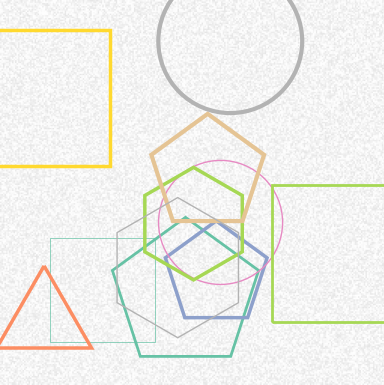[{"shape": "pentagon", "thickness": 2, "radius": 1.0, "center": [0.482, 0.236]}, {"shape": "square", "thickness": 0.5, "radius": 0.68, "center": [0.266, 0.246]}, {"shape": "triangle", "thickness": 2.5, "radius": 0.71, "center": [0.115, 0.167]}, {"shape": "pentagon", "thickness": 2.5, "radius": 0.69, "center": [0.562, 0.287]}, {"shape": "circle", "thickness": 1, "radius": 0.81, "center": [0.573, 0.422]}, {"shape": "square", "thickness": 2, "radius": 0.89, "center": [0.883, 0.341]}, {"shape": "hexagon", "thickness": 2.5, "radius": 0.73, "center": [0.503, 0.419]}, {"shape": "square", "thickness": 2.5, "radius": 0.89, "center": [0.107, 0.746]}, {"shape": "pentagon", "thickness": 3, "radius": 0.77, "center": [0.54, 0.55]}, {"shape": "hexagon", "thickness": 1, "radius": 0.91, "center": [0.462, 0.305]}, {"shape": "circle", "thickness": 3, "radius": 0.93, "center": [0.598, 0.893]}]